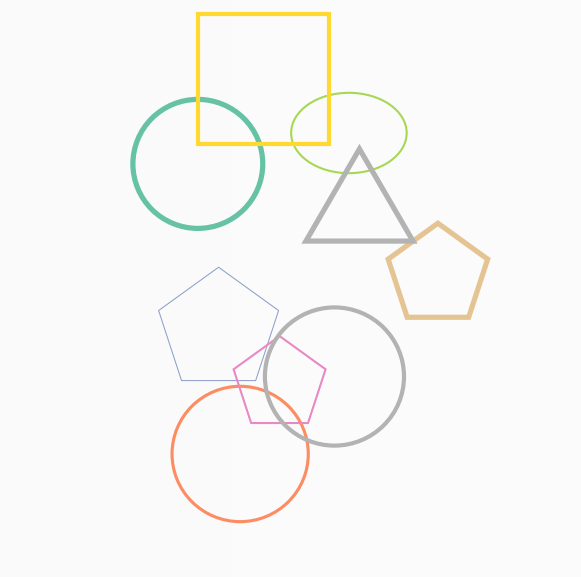[{"shape": "circle", "thickness": 2.5, "radius": 0.56, "center": [0.34, 0.715]}, {"shape": "circle", "thickness": 1.5, "radius": 0.59, "center": [0.413, 0.213]}, {"shape": "pentagon", "thickness": 0.5, "radius": 0.54, "center": [0.376, 0.428]}, {"shape": "pentagon", "thickness": 1, "radius": 0.42, "center": [0.481, 0.334]}, {"shape": "oval", "thickness": 1, "radius": 0.5, "center": [0.6, 0.769]}, {"shape": "square", "thickness": 2, "radius": 0.56, "center": [0.453, 0.862]}, {"shape": "pentagon", "thickness": 2.5, "radius": 0.45, "center": [0.753, 0.523]}, {"shape": "triangle", "thickness": 2.5, "radius": 0.53, "center": [0.618, 0.635]}, {"shape": "circle", "thickness": 2, "radius": 0.6, "center": [0.575, 0.347]}]